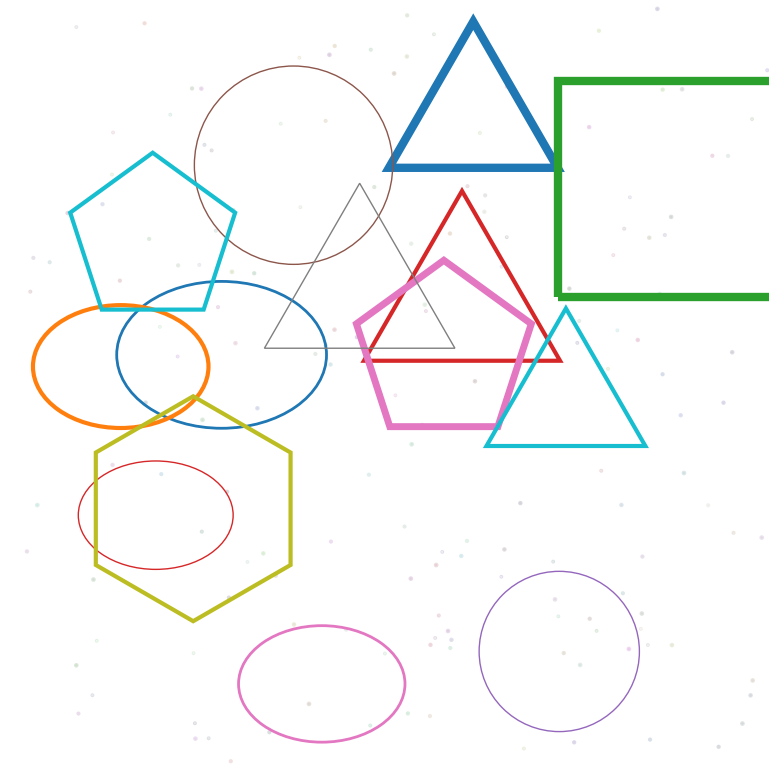[{"shape": "oval", "thickness": 1, "radius": 0.68, "center": [0.288, 0.539]}, {"shape": "triangle", "thickness": 3, "radius": 0.63, "center": [0.615, 0.845]}, {"shape": "oval", "thickness": 1.5, "radius": 0.57, "center": [0.157, 0.524]}, {"shape": "square", "thickness": 3, "radius": 0.7, "center": [0.865, 0.754]}, {"shape": "oval", "thickness": 0.5, "radius": 0.5, "center": [0.202, 0.331]}, {"shape": "triangle", "thickness": 1.5, "radius": 0.74, "center": [0.6, 0.605]}, {"shape": "circle", "thickness": 0.5, "radius": 0.52, "center": [0.726, 0.154]}, {"shape": "circle", "thickness": 0.5, "radius": 0.64, "center": [0.381, 0.785]}, {"shape": "pentagon", "thickness": 2.5, "radius": 0.6, "center": [0.576, 0.543]}, {"shape": "oval", "thickness": 1, "radius": 0.54, "center": [0.418, 0.112]}, {"shape": "triangle", "thickness": 0.5, "radius": 0.71, "center": [0.467, 0.619]}, {"shape": "hexagon", "thickness": 1.5, "radius": 0.73, "center": [0.251, 0.339]}, {"shape": "pentagon", "thickness": 1.5, "radius": 0.56, "center": [0.198, 0.689]}, {"shape": "triangle", "thickness": 1.5, "radius": 0.6, "center": [0.735, 0.48]}]